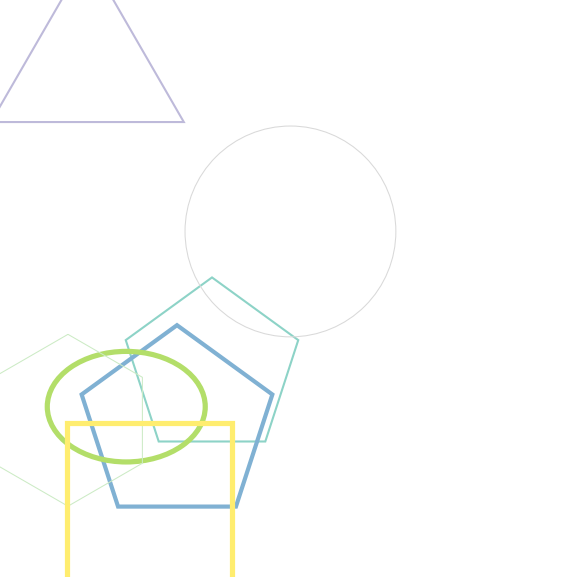[{"shape": "pentagon", "thickness": 1, "radius": 0.79, "center": [0.367, 0.362]}, {"shape": "triangle", "thickness": 1, "radius": 0.96, "center": [0.151, 0.884]}, {"shape": "pentagon", "thickness": 2, "radius": 0.87, "center": [0.306, 0.262]}, {"shape": "oval", "thickness": 2.5, "radius": 0.68, "center": [0.219, 0.295]}, {"shape": "circle", "thickness": 0.5, "radius": 0.91, "center": [0.503, 0.598]}, {"shape": "hexagon", "thickness": 0.5, "radius": 0.74, "center": [0.118, 0.271]}, {"shape": "square", "thickness": 2.5, "radius": 0.72, "center": [0.259, 0.124]}]